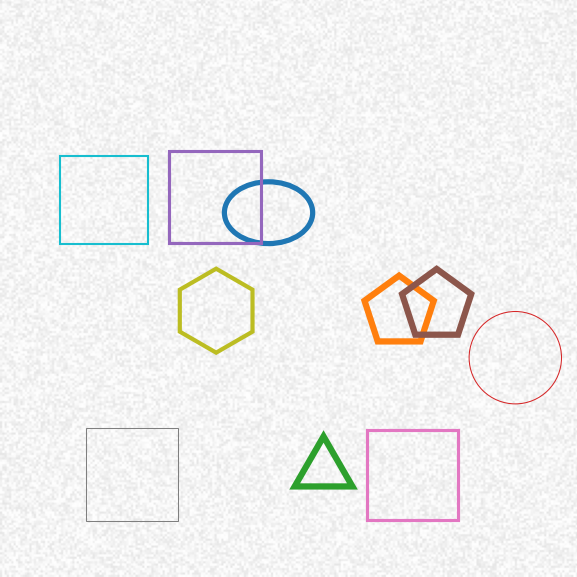[{"shape": "oval", "thickness": 2.5, "radius": 0.38, "center": [0.465, 0.631]}, {"shape": "pentagon", "thickness": 3, "radius": 0.32, "center": [0.691, 0.459]}, {"shape": "triangle", "thickness": 3, "radius": 0.29, "center": [0.56, 0.186]}, {"shape": "circle", "thickness": 0.5, "radius": 0.4, "center": [0.892, 0.38]}, {"shape": "square", "thickness": 1.5, "radius": 0.4, "center": [0.372, 0.658]}, {"shape": "pentagon", "thickness": 3, "radius": 0.31, "center": [0.756, 0.47]}, {"shape": "square", "thickness": 1.5, "radius": 0.39, "center": [0.714, 0.177]}, {"shape": "square", "thickness": 0.5, "radius": 0.4, "center": [0.228, 0.177]}, {"shape": "hexagon", "thickness": 2, "radius": 0.36, "center": [0.374, 0.461]}, {"shape": "square", "thickness": 1, "radius": 0.38, "center": [0.18, 0.653]}]